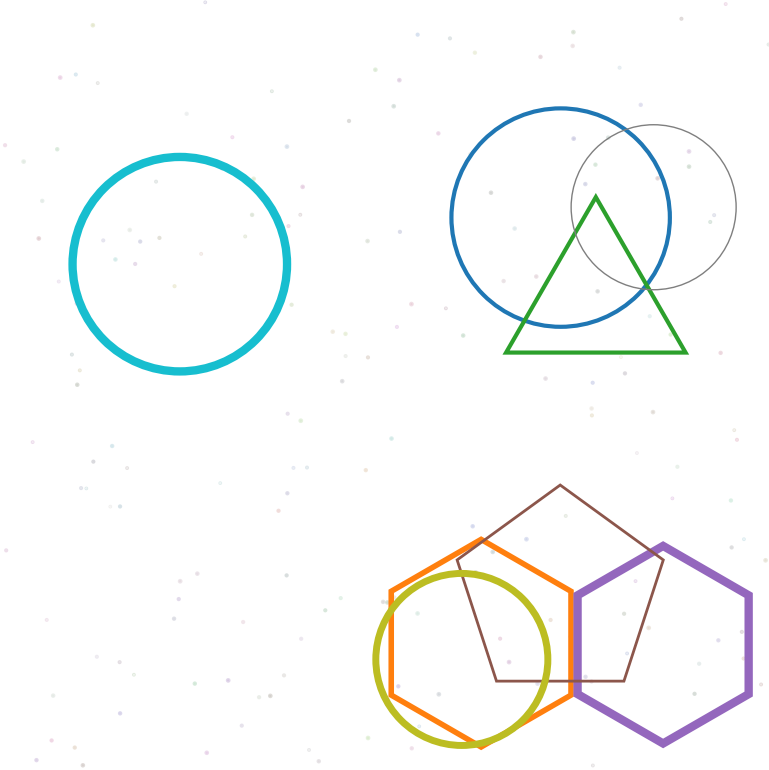[{"shape": "circle", "thickness": 1.5, "radius": 0.71, "center": [0.728, 0.717]}, {"shape": "hexagon", "thickness": 2, "radius": 0.67, "center": [0.625, 0.165]}, {"shape": "triangle", "thickness": 1.5, "radius": 0.67, "center": [0.774, 0.609]}, {"shape": "hexagon", "thickness": 3, "radius": 0.64, "center": [0.861, 0.163]}, {"shape": "pentagon", "thickness": 1, "radius": 0.7, "center": [0.728, 0.229]}, {"shape": "circle", "thickness": 0.5, "radius": 0.54, "center": [0.849, 0.731]}, {"shape": "circle", "thickness": 2.5, "radius": 0.56, "center": [0.6, 0.144]}, {"shape": "circle", "thickness": 3, "radius": 0.7, "center": [0.234, 0.657]}]